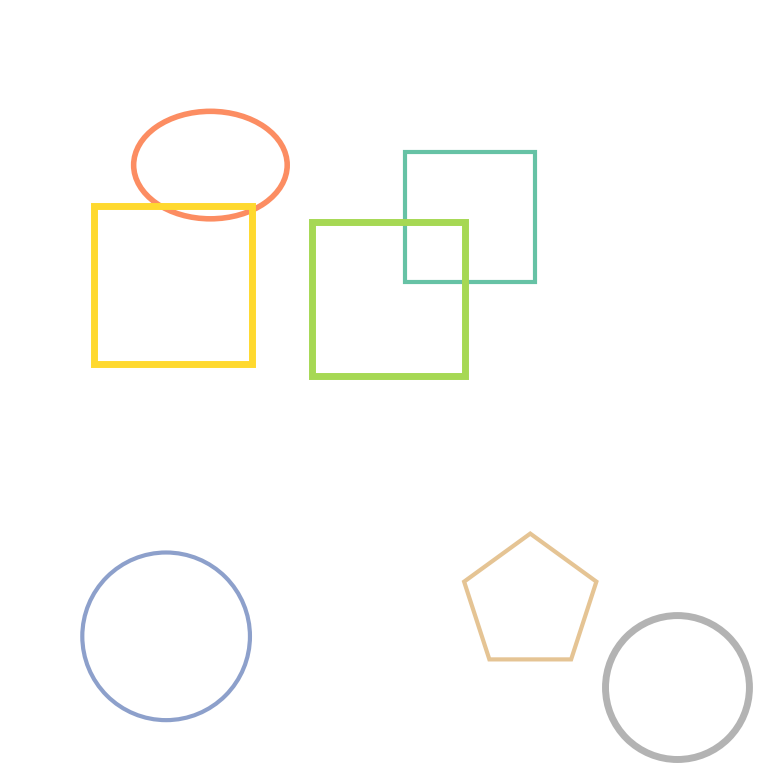[{"shape": "square", "thickness": 1.5, "radius": 0.42, "center": [0.61, 0.718]}, {"shape": "oval", "thickness": 2, "radius": 0.5, "center": [0.273, 0.786]}, {"shape": "circle", "thickness": 1.5, "radius": 0.54, "center": [0.216, 0.174]}, {"shape": "square", "thickness": 2.5, "radius": 0.5, "center": [0.504, 0.612]}, {"shape": "square", "thickness": 2.5, "radius": 0.51, "center": [0.224, 0.629]}, {"shape": "pentagon", "thickness": 1.5, "radius": 0.45, "center": [0.689, 0.217]}, {"shape": "circle", "thickness": 2.5, "radius": 0.47, "center": [0.88, 0.107]}]